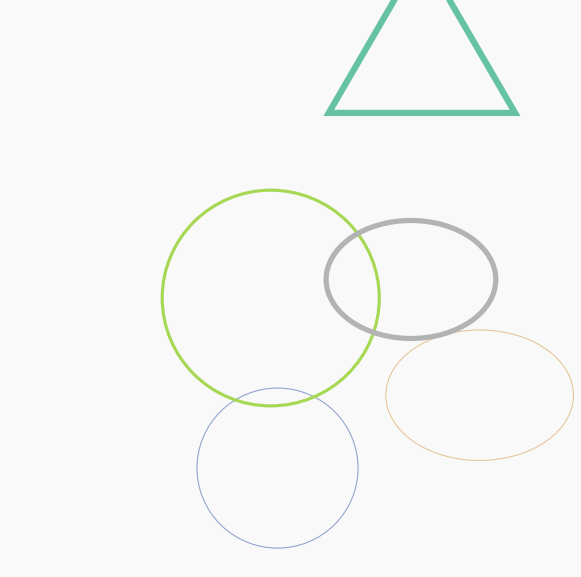[{"shape": "triangle", "thickness": 3, "radius": 0.93, "center": [0.726, 0.896]}, {"shape": "circle", "thickness": 0.5, "radius": 0.69, "center": [0.477, 0.189]}, {"shape": "circle", "thickness": 1.5, "radius": 0.93, "center": [0.466, 0.483]}, {"shape": "oval", "thickness": 0.5, "radius": 0.81, "center": [0.825, 0.315]}, {"shape": "oval", "thickness": 2.5, "radius": 0.73, "center": [0.707, 0.515]}]